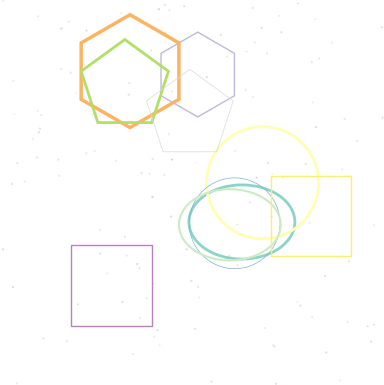[{"shape": "oval", "thickness": 2, "radius": 0.69, "center": [0.628, 0.423]}, {"shape": "circle", "thickness": 2, "radius": 0.73, "center": [0.682, 0.525]}, {"shape": "hexagon", "thickness": 1, "radius": 0.55, "center": [0.514, 0.806]}, {"shape": "circle", "thickness": 0.5, "radius": 0.59, "center": [0.609, 0.42]}, {"shape": "hexagon", "thickness": 2.5, "radius": 0.73, "center": [0.338, 0.815]}, {"shape": "pentagon", "thickness": 2, "radius": 0.6, "center": [0.324, 0.778]}, {"shape": "pentagon", "thickness": 0.5, "radius": 0.59, "center": [0.493, 0.701]}, {"shape": "square", "thickness": 1, "radius": 0.53, "center": [0.29, 0.258]}, {"shape": "oval", "thickness": 1.5, "radius": 0.66, "center": [0.597, 0.416]}, {"shape": "square", "thickness": 1, "radius": 0.52, "center": [0.808, 0.439]}]